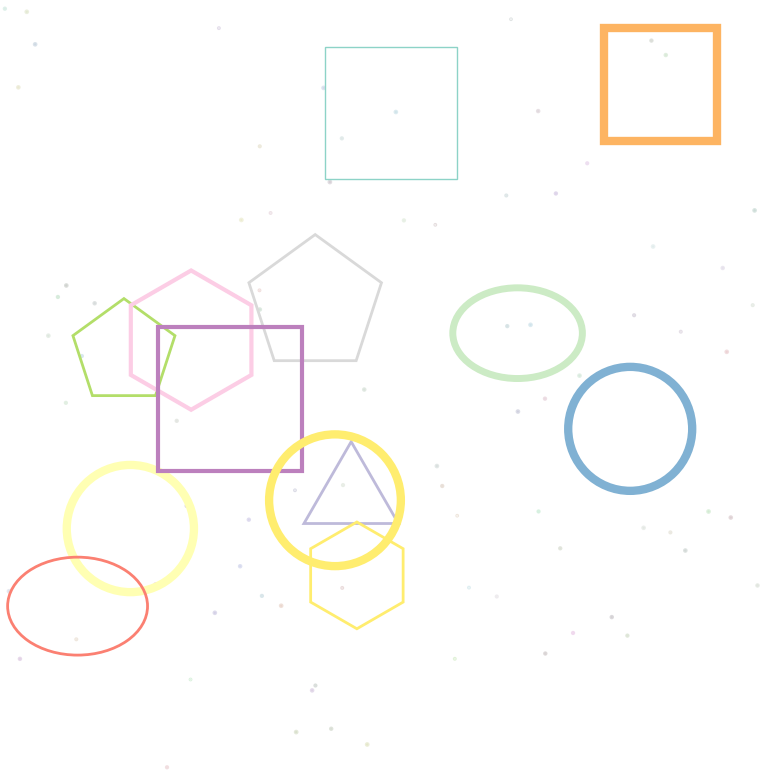[{"shape": "square", "thickness": 0.5, "radius": 0.43, "center": [0.508, 0.853]}, {"shape": "circle", "thickness": 3, "radius": 0.41, "center": [0.169, 0.314]}, {"shape": "triangle", "thickness": 1, "radius": 0.35, "center": [0.456, 0.356]}, {"shape": "oval", "thickness": 1, "radius": 0.45, "center": [0.101, 0.213]}, {"shape": "circle", "thickness": 3, "radius": 0.4, "center": [0.818, 0.443]}, {"shape": "square", "thickness": 3, "radius": 0.37, "center": [0.858, 0.89]}, {"shape": "pentagon", "thickness": 1, "radius": 0.35, "center": [0.161, 0.543]}, {"shape": "hexagon", "thickness": 1.5, "radius": 0.45, "center": [0.248, 0.558]}, {"shape": "pentagon", "thickness": 1, "radius": 0.45, "center": [0.409, 0.605]}, {"shape": "square", "thickness": 1.5, "radius": 0.47, "center": [0.298, 0.482]}, {"shape": "oval", "thickness": 2.5, "radius": 0.42, "center": [0.672, 0.567]}, {"shape": "hexagon", "thickness": 1, "radius": 0.35, "center": [0.463, 0.253]}, {"shape": "circle", "thickness": 3, "radius": 0.43, "center": [0.435, 0.35]}]